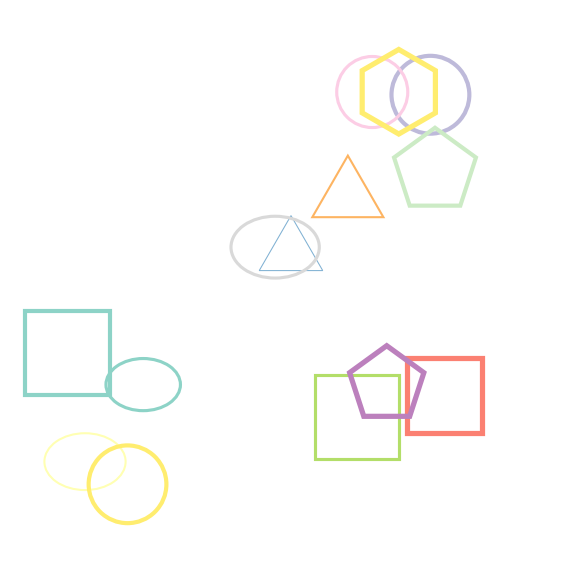[{"shape": "oval", "thickness": 1.5, "radius": 0.32, "center": [0.248, 0.333]}, {"shape": "square", "thickness": 2, "radius": 0.36, "center": [0.117, 0.387]}, {"shape": "oval", "thickness": 1, "radius": 0.35, "center": [0.147, 0.2]}, {"shape": "circle", "thickness": 2, "radius": 0.34, "center": [0.745, 0.835]}, {"shape": "square", "thickness": 2.5, "radius": 0.32, "center": [0.769, 0.314]}, {"shape": "triangle", "thickness": 0.5, "radius": 0.32, "center": [0.504, 0.562]}, {"shape": "triangle", "thickness": 1, "radius": 0.36, "center": [0.602, 0.659]}, {"shape": "square", "thickness": 1.5, "radius": 0.36, "center": [0.618, 0.276]}, {"shape": "circle", "thickness": 1.5, "radius": 0.31, "center": [0.645, 0.84]}, {"shape": "oval", "thickness": 1.5, "radius": 0.38, "center": [0.476, 0.571]}, {"shape": "pentagon", "thickness": 2.5, "radius": 0.34, "center": [0.67, 0.333]}, {"shape": "pentagon", "thickness": 2, "radius": 0.37, "center": [0.753, 0.703]}, {"shape": "circle", "thickness": 2, "radius": 0.34, "center": [0.221, 0.161]}, {"shape": "hexagon", "thickness": 2.5, "radius": 0.37, "center": [0.691, 0.84]}]